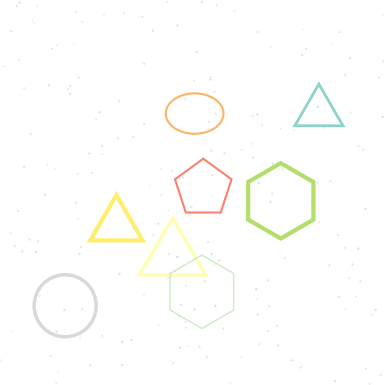[{"shape": "triangle", "thickness": 2, "radius": 0.36, "center": [0.828, 0.709]}, {"shape": "triangle", "thickness": 2.5, "radius": 0.49, "center": [0.448, 0.335]}, {"shape": "pentagon", "thickness": 1.5, "radius": 0.39, "center": [0.528, 0.51]}, {"shape": "oval", "thickness": 1.5, "radius": 0.37, "center": [0.506, 0.705]}, {"shape": "hexagon", "thickness": 3, "radius": 0.49, "center": [0.729, 0.478]}, {"shape": "circle", "thickness": 2.5, "radius": 0.4, "center": [0.169, 0.206]}, {"shape": "hexagon", "thickness": 1, "radius": 0.48, "center": [0.524, 0.242]}, {"shape": "triangle", "thickness": 3, "radius": 0.39, "center": [0.302, 0.415]}]